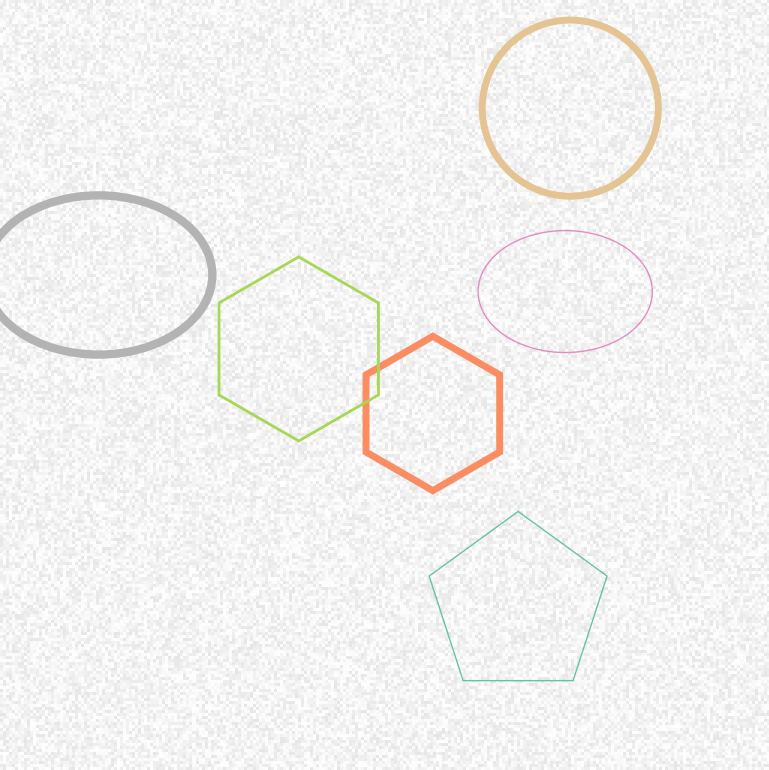[{"shape": "pentagon", "thickness": 0.5, "radius": 0.61, "center": [0.673, 0.214]}, {"shape": "hexagon", "thickness": 2.5, "radius": 0.5, "center": [0.562, 0.463]}, {"shape": "oval", "thickness": 0.5, "radius": 0.57, "center": [0.734, 0.621]}, {"shape": "hexagon", "thickness": 1, "radius": 0.6, "center": [0.388, 0.547]}, {"shape": "circle", "thickness": 2.5, "radius": 0.57, "center": [0.741, 0.86]}, {"shape": "oval", "thickness": 3, "radius": 0.74, "center": [0.128, 0.643]}]